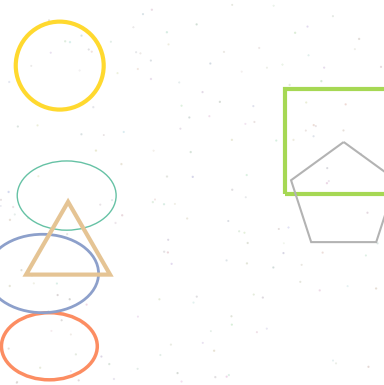[{"shape": "oval", "thickness": 1, "radius": 0.64, "center": [0.173, 0.492]}, {"shape": "oval", "thickness": 2.5, "radius": 0.62, "center": [0.128, 0.101]}, {"shape": "oval", "thickness": 2, "radius": 0.73, "center": [0.111, 0.29]}, {"shape": "square", "thickness": 3, "radius": 0.68, "center": [0.876, 0.632]}, {"shape": "circle", "thickness": 3, "radius": 0.57, "center": [0.155, 0.83]}, {"shape": "triangle", "thickness": 3, "radius": 0.63, "center": [0.177, 0.35]}, {"shape": "pentagon", "thickness": 1.5, "radius": 0.72, "center": [0.893, 0.487]}]